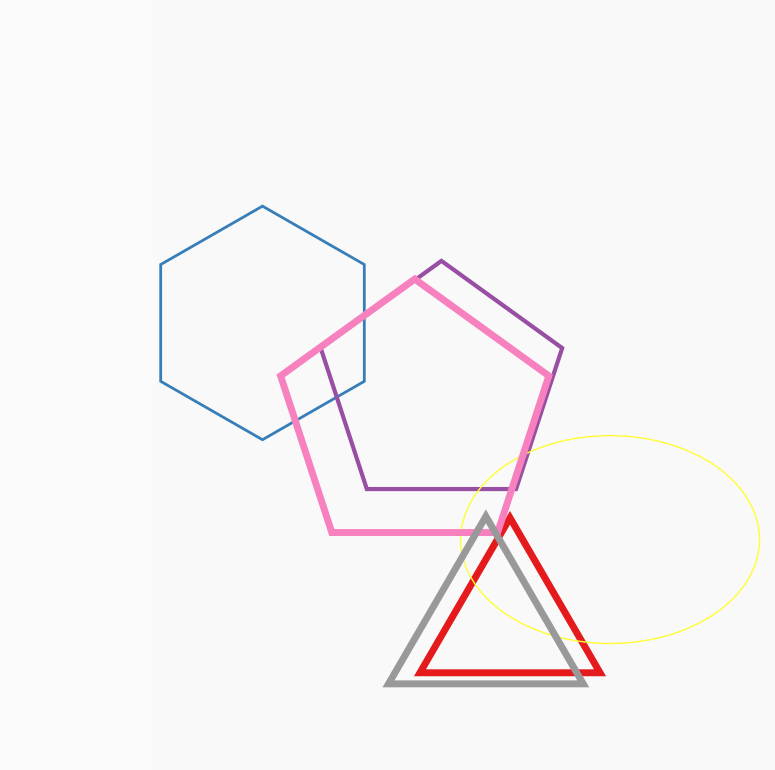[{"shape": "triangle", "thickness": 2.5, "radius": 0.67, "center": [0.658, 0.193]}, {"shape": "hexagon", "thickness": 1, "radius": 0.76, "center": [0.339, 0.581]}, {"shape": "pentagon", "thickness": 1.5, "radius": 0.82, "center": [0.57, 0.497]}, {"shape": "oval", "thickness": 0.5, "radius": 0.96, "center": [0.787, 0.299]}, {"shape": "pentagon", "thickness": 2.5, "radius": 0.91, "center": [0.535, 0.456]}, {"shape": "triangle", "thickness": 2.5, "radius": 0.73, "center": [0.627, 0.184]}]